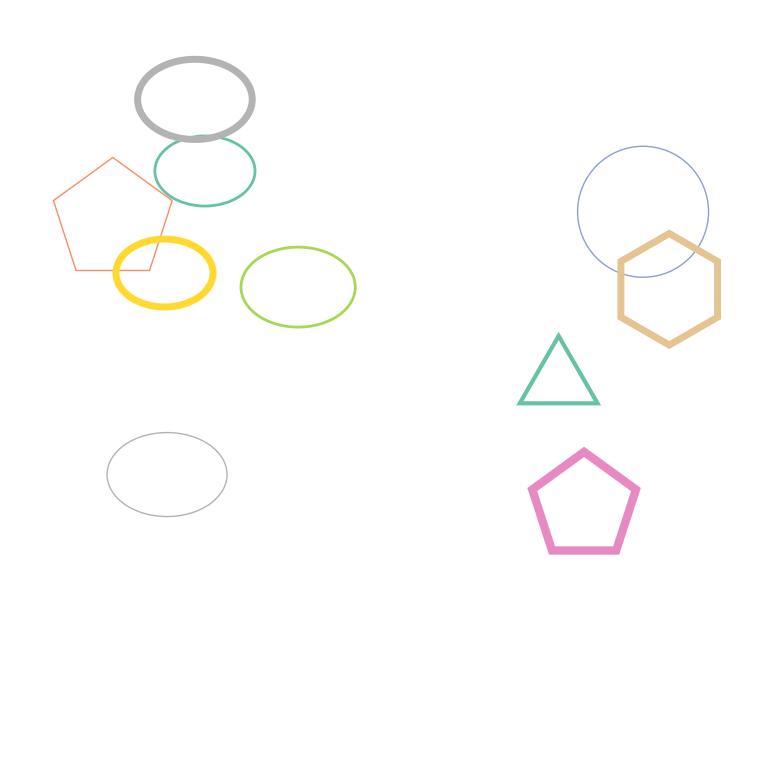[{"shape": "triangle", "thickness": 1.5, "radius": 0.29, "center": [0.725, 0.505]}, {"shape": "oval", "thickness": 1, "radius": 0.33, "center": [0.266, 0.778]}, {"shape": "pentagon", "thickness": 0.5, "radius": 0.41, "center": [0.146, 0.714]}, {"shape": "circle", "thickness": 0.5, "radius": 0.43, "center": [0.835, 0.725]}, {"shape": "pentagon", "thickness": 3, "radius": 0.35, "center": [0.759, 0.342]}, {"shape": "oval", "thickness": 1, "radius": 0.37, "center": [0.387, 0.627]}, {"shape": "oval", "thickness": 2.5, "radius": 0.32, "center": [0.214, 0.645]}, {"shape": "hexagon", "thickness": 2.5, "radius": 0.36, "center": [0.869, 0.624]}, {"shape": "oval", "thickness": 2.5, "radius": 0.37, "center": [0.253, 0.871]}, {"shape": "oval", "thickness": 0.5, "radius": 0.39, "center": [0.217, 0.384]}]